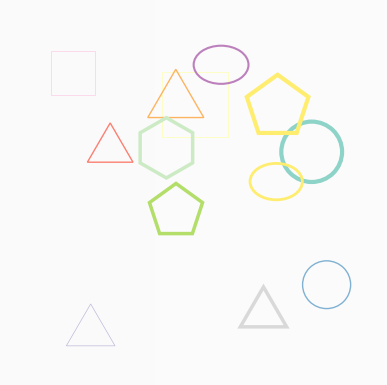[{"shape": "circle", "thickness": 3, "radius": 0.39, "center": [0.804, 0.606]}, {"shape": "square", "thickness": 0.5, "radius": 0.43, "center": [0.503, 0.729]}, {"shape": "triangle", "thickness": 0.5, "radius": 0.36, "center": [0.234, 0.138]}, {"shape": "triangle", "thickness": 1, "radius": 0.34, "center": [0.284, 0.613]}, {"shape": "circle", "thickness": 1, "radius": 0.31, "center": [0.843, 0.261]}, {"shape": "triangle", "thickness": 1, "radius": 0.42, "center": [0.454, 0.736]}, {"shape": "pentagon", "thickness": 2.5, "radius": 0.36, "center": [0.454, 0.451]}, {"shape": "square", "thickness": 0.5, "radius": 0.29, "center": [0.189, 0.81]}, {"shape": "triangle", "thickness": 2.5, "radius": 0.34, "center": [0.68, 0.186]}, {"shape": "oval", "thickness": 1.5, "radius": 0.35, "center": [0.571, 0.832]}, {"shape": "hexagon", "thickness": 2.5, "radius": 0.39, "center": [0.429, 0.616]}, {"shape": "oval", "thickness": 2, "radius": 0.34, "center": [0.713, 0.528]}, {"shape": "pentagon", "thickness": 3, "radius": 0.42, "center": [0.716, 0.722]}]